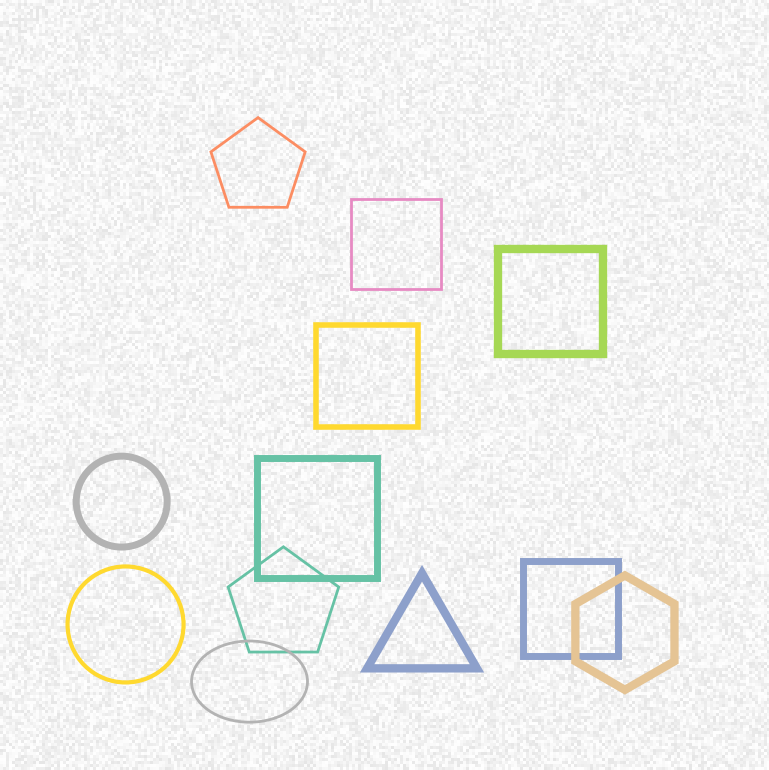[{"shape": "square", "thickness": 2.5, "radius": 0.39, "center": [0.411, 0.327]}, {"shape": "pentagon", "thickness": 1, "radius": 0.38, "center": [0.368, 0.214]}, {"shape": "pentagon", "thickness": 1, "radius": 0.32, "center": [0.335, 0.783]}, {"shape": "triangle", "thickness": 3, "radius": 0.41, "center": [0.548, 0.173]}, {"shape": "square", "thickness": 2.5, "radius": 0.31, "center": [0.741, 0.209]}, {"shape": "square", "thickness": 1, "radius": 0.29, "center": [0.514, 0.683]}, {"shape": "square", "thickness": 3, "radius": 0.34, "center": [0.715, 0.608]}, {"shape": "circle", "thickness": 1.5, "radius": 0.38, "center": [0.163, 0.189]}, {"shape": "square", "thickness": 2, "radius": 0.33, "center": [0.477, 0.511]}, {"shape": "hexagon", "thickness": 3, "radius": 0.37, "center": [0.812, 0.178]}, {"shape": "oval", "thickness": 1, "radius": 0.38, "center": [0.324, 0.115]}, {"shape": "circle", "thickness": 2.5, "radius": 0.3, "center": [0.158, 0.349]}]